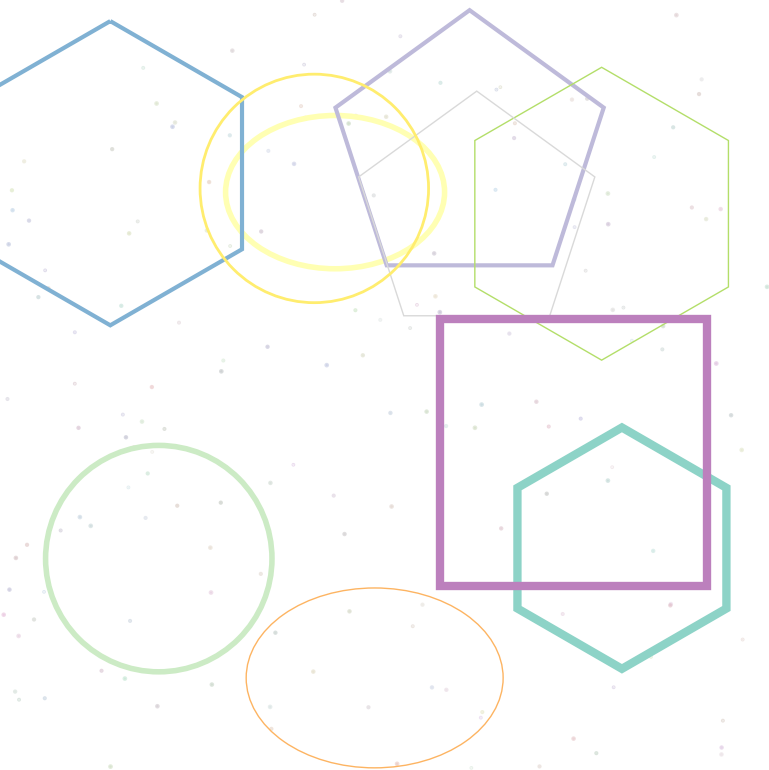[{"shape": "hexagon", "thickness": 3, "radius": 0.78, "center": [0.808, 0.288]}, {"shape": "oval", "thickness": 2, "radius": 0.71, "center": [0.435, 0.75]}, {"shape": "pentagon", "thickness": 1.5, "radius": 0.92, "center": [0.61, 0.804]}, {"shape": "hexagon", "thickness": 1.5, "radius": 0.99, "center": [0.143, 0.775]}, {"shape": "oval", "thickness": 0.5, "radius": 0.83, "center": [0.487, 0.12]}, {"shape": "hexagon", "thickness": 0.5, "radius": 0.95, "center": [0.781, 0.722]}, {"shape": "pentagon", "thickness": 0.5, "radius": 0.81, "center": [0.619, 0.72]}, {"shape": "square", "thickness": 3, "radius": 0.87, "center": [0.745, 0.412]}, {"shape": "circle", "thickness": 2, "radius": 0.74, "center": [0.206, 0.275]}, {"shape": "circle", "thickness": 1, "radius": 0.74, "center": [0.408, 0.755]}]